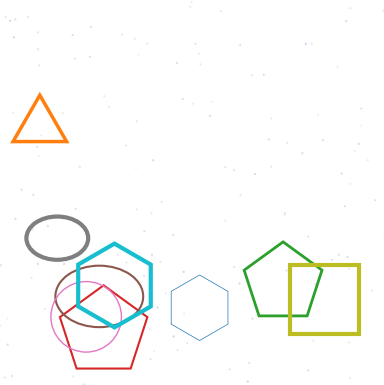[{"shape": "hexagon", "thickness": 0.5, "radius": 0.43, "center": [0.518, 0.201]}, {"shape": "triangle", "thickness": 2.5, "radius": 0.4, "center": [0.103, 0.672]}, {"shape": "pentagon", "thickness": 2, "radius": 0.53, "center": [0.735, 0.265]}, {"shape": "pentagon", "thickness": 1.5, "radius": 0.6, "center": [0.269, 0.139]}, {"shape": "oval", "thickness": 1.5, "radius": 0.57, "center": [0.258, 0.23]}, {"shape": "circle", "thickness": 1, "radius": 0.46, "center": [0.224, 0.177]}, {"shape": "oval", "thickness": 3, "radius": 0.4, "center": [0.149, 0.381]}, {"shape": "square", "thickness": 3, "radius": 0.45, "center": [0.843, 0.223]}, {"shape": "hexagon", "thickness": 3, "radius": 0.54, "center": [0.297, 0.258]}]